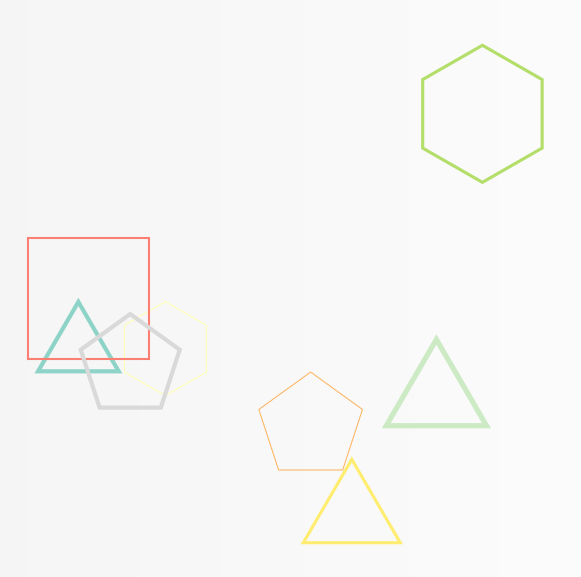[{"shape": "triangle", "thickness": 2, "radius": 0.4, "center": [0.135, 0.396]}, {"shape": "hexagon", "thickness": 0.5, "radius": 0.41, "center": [0.285, 0.395]}, {"shape": "square", "thickness": 1, "radius": 0.52, "center": [0.152, 0.482]}, {"shape": "pentagon", "thickness": 0.5, "radius": 0.47, "center": [0.534, 0.261]}, {"shape": "hexagon", "thickness": 1.5, "radius": 0.59, "center": [0.83, 0.802]}, {"shape": "pentagon", "thickness": 2, "radius": 0.45, "center": [0.224, 0.366]}, {"shape": "triangle", "thickness": 2.5, "radius": 0.5, "center": [0.751, 0.312]}, {"shape": "triangle", "thickness": 1.5, "radius": 0.48, "center": [0.605, 0.108]}]